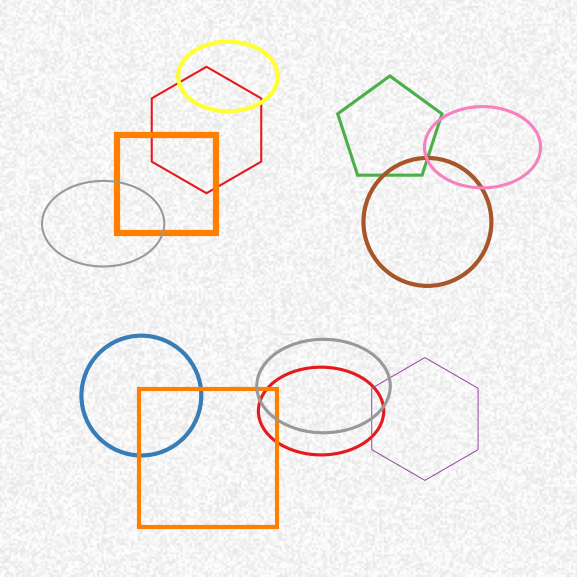[{"shape": "oval", "thickness": 1.5, "radius": 0.54, "center": [0.556, 0.287]}, {"shape": "hexagon", "thickness": 1, "radius": 0.55, "center": [0.358, 0.774]}, {"shape": "circle", "thickness": 2, "radius": 0.52, "center": [0.245, 0.314]}, {"shape": "pentagon", "thickness": 1.5, "radius": 0.47, "center": [0.675, 0.773]}, {"shape": "hexagon", "thickness": 0.5, "radius": 0.53, "center": [0.736, 0.274]}, {"shape": "square", "thickness": 2, "radius": 0.6, "center": [0.36, 0.206]}, {"shape": "square", "thickness": 3, "radius": 0.43, "center": [0.289, 0.681]}, {"shape": "oval", "thickness": 2, "radius": 0.43, "center": [0.395, 0.867]}, {"shape": "circle", "thickness": 2, "radius": 0.55, "center": [0.74, 0.615]}, {"shape": "oval", "thickness": 1.5, "radius": 0.5, "center": [0.836, 0.744]}, {"shape": "oval", "thickness": 1, "radius": 0.53, "center": [0.179, 0.612]}, {"shape": "oval", "thickness": 1.5, "radius": 0.58, "center": [0.56, 0.331]}]